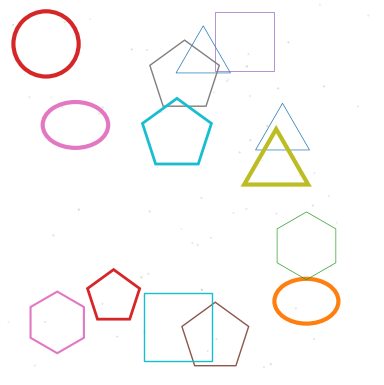[{"shape": "triangle", "thickness": 0.5, "radius": 0.41, "center": [0.528, 0.851]}, {"shape": "triangle", "thickness": 0.5, "radius": 0.4, "center": [0.734, 0.651]}, {"shape": "oval", "thickness": 3, "radius": 0.42, "center": [0.796, 0.218]}, {"shape": "hexagon", "thickness": 0.5, "radius": 0.44, "center": [0.796, 0.362]}, {"shape": "pentagon", "thickness": 2, "radius": 0.36, "center": [0.295, 0.229]}, {"shape": "circle", "thickness": 3, "radius": 0.42, "center": [0.12, 0.886]}, {"shape": "square", "thickness": 0.5, "radius": 0.38, "center": [0.636, 0.893]}, {"shape": "pentagon", "thickness": 1, "radius": 0.46, "center": [0.559, 0.124]}, {"shape": "hexagon", "thickness": 1.5, "radius": 0.4, "center": [0.149, 0.163]}, {"shape": "oval", "thickness": 3, "radius": 0.43, "center": [0.196, 0.675]}, {"shape": "pentagon", "thickness": 1, "radius": 0.47, "center": [0.479, 0.801]}, {"shape": "triangle", "thickness": 3, "radius": 0.48, "center": [0.717, 0.569]}, {"shape": "pentagon", "thickness": 2, "radius": 0.47, "center": [0.46, 0.65]}, {"shape": "square", "thickness": 1, "radius": 0.44, "center": [0.462, 0.152]}]